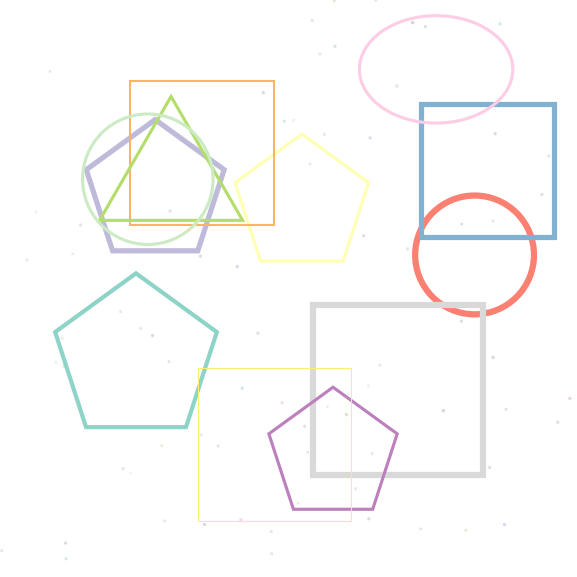[{"shape": "pentagon", "thickness": 2, "radius": 0.74, "center": [0.235, 0.379]}, {"shape": "pentagon", "thickness": 1.5, "radius": 0.61, "center": [0.523, 0.645]}, {"shape": "pentagon", "thickness": 2.5, "radius": 0.63, "center": [0.269, 0.666]}, {"shape": "circle", "thickness": 3, "radius": 0.51, "center": [0.822, 0.558]}, {"shape": "square", "thickness": 2.5, "radius": 0.58, "center": [0.844, 0.704]}, {"shape": "square", "thickness": 1, "radius": 0.62, "center": [0.35, 0.734]}, {"shape": "triangle", "thickness": 1.5, "radius": 0.71, "center": [0.296, 0.689]}, {"shape": "oval", "thickness": 1.5, "radius": 0.66, "center": [0.755, 0.879]}, {"shape": "square", "thickness": 3, "radius": 0.74, "center": [0.689, 0.324]}, {"shape": "pentagon", "thickness": 1.5, "radius": 0.58, "center": [0.577, 0.212]}, {"shape": "circle", "thickness": 1.5, "radius": 0.56, "center": [0.256, 0.689]}, {"shape": "square", "thickness": 0.5, "radius": 0.66, "center": [0.476, 0.229]}]